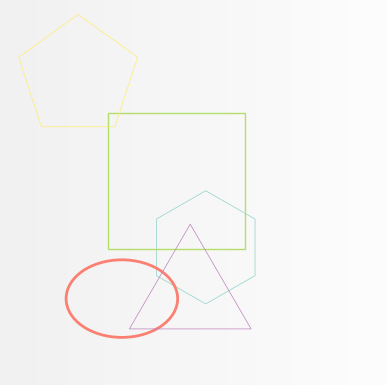[{"shape": "hexagon", "thickness": 0.5, "radius": 0.73, "center": [0.531, 0.358]}, {"shape": "oval", "thickness": 2, "radius": 0.72, "center": [0.315, 0.224]}, {"shape": "square", "thickness": 1, "radius": 0.88, "center": [0.456, 0.529]}, {"shape": "triangle", "thickness": 0.5, "radius": 0.91, "center": [0.491, 0.236]}, {"shape": "pentagon", "thickness": 0.5, "radius": 0.81, "center": [0.202, 0.801]}]